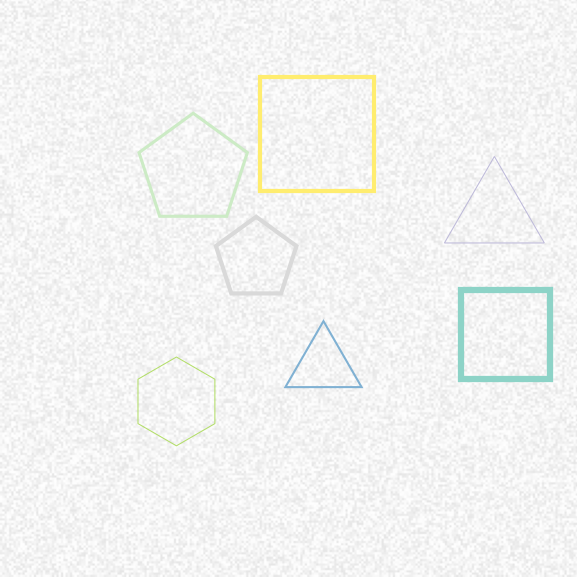[{"shape": "square", "thickness": 3, "radius": 0.39, "center": [0.875, 0.419]}, {"shape": "triangle", "thickness": 0.5, "radius": 0.5, "center": [0.856, 0.628]}, {"shape": "triangle", "thickness": 1, "radius": 0.38, "center": [0.56, 0.367]}, {"shape": "hexagon", "thickness": 0.5, "radius": 0.38, "center": [0.306, 0.304]}, {"shape": "pentagon", "thickness": 2, "radius": 0.37, "center": [0.444, 0.55]}, {"shape": "pentagon", "thickness": 1.5, "radius": 0.49, "center": [0.335, 0.704]}, {"shape": "square", "thickness": 2, "radius": 0.49, "center": [0.549, 0.768]}]